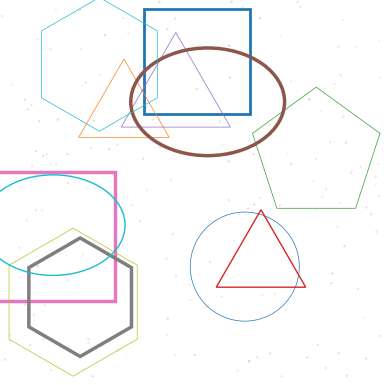[{"shape": "square", "thickness": 2, "radius": 0.69, "center": [0.512, 0.84]}, {"shape": "circle", "thickness": 0.5, "radius": 0.71, "center": [0.636, 0.308]}, {"shape": "triangle", "thickness": 0.5, "radius": 0.68, "center": [0.322, 0.711]}, {"shape": "pentagon", "thickness": 0.5, "radius": 0.87, "center": [0.821, 0.6]}, {"shape": "triangle", "thickness": 1, "radius": 0.67, "center": [0.678, 0.321]}, {"shape": "triangle", "thickness": 0.5, "radius": 0.82, "center": [0.457, 0.752]}, {"shape": "oval", "thickness": 2.5, "radius": 1.0, "center": [0.539, 0.736]}, {"shape": "square", "thickness": 2.5, "radius": 0.83, "center": [0.131, 0.386]}, {"shape": "hexagon", "thickness": 2.5, "radius": 0.77, "center": [0.208, 0.228]}, {"shape": "hexagon", "thickness": 0.5, "radius": 0.96, "center": [0.19, 0.215]}, {"shape": "oval", "thickness": 1, "radius": 0.93, "center": [0.138, 0.415]}, {"shape": "hexagon", "thickness": 0.5, "radius": 0.87, "center": [0.258, 0.833]}]